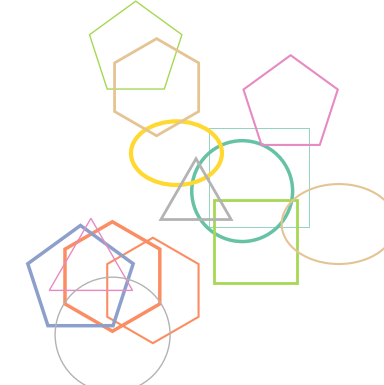[{"shape": "circle", "thickness": 2.5, "radius": 0.65, "center": [0.629, 0.504]}, {"shape": "square", "thickness": 0.5, "radius": 0.65, "center": [0.673, 0.539]}, {"shape": "hexagon", "thickness": 1.5, "radius": 0.68, "center": [0.397, 0.246]}, {"shape": "hexagon", "thickness": 2.5, "radius": 0.71, "center": [0.292, 0.282]}, {"shape": "pentagon", "thickness": 2.5, "radius": 0.72, "center": [0.209, 0.27]}, {"shape": "triangle", "thickness": 1, "radius": 0.62, "center": [0.236, 0.308]}, {"shape": "pentagon", "thickness": 1.5, "radius": 0.64, "center": [0.755, 0.728]}, {"shape": "pentagon", "thickness": 1, "radius": 0.63, "center": [0.353, 0.871]}, {"shape": "square", "thickness": 2, "radius": 0.54, "center": [0.663, 0.373]}, {"shape": "oval", "thickness": 3, "radius": 0.59, "center": [0.458, 0.602]}, {"shape": "hexagon", "thickness": 2, "radius": 0.63, "center": [0.407, 0.773]}, {"shape": "oval", "thickness": 1.5, "radius": 0.74, "center": [0.88, 0.418]}, {"shape": "triangle", "thickness": 2, "radius": 0.53, "center": [0.509, 0.483]}, {"shape": "circle", "thickness": 1, "radius": 0.75, "center": [0.292, 0.131]}]